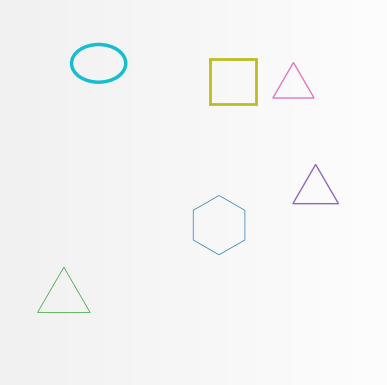[{"shape": "hexagon", "thickness": 0.5, "radius": 0.39, "center": [0.565, 0.415]}, {"shape": "triangle", "thickness": 0.5, "radius": 0.39, "center": [0.165, 0.228]}, {"shape": "triangle", "thickness": 1, "radius": 0.34, "center": [0.815, 0.505]}, {"shape": "triangle", "thickness": 1, "radius": 0.31, "center": [0.757, 0.776]}, {"shape": "square", "thickness": 2, "radius": 0.29, "center": [0.602, 0.788]}, {"shape": "oval", "thickness": 2.5, "radius": 0.35, "center": [0.255, 0.835]}]